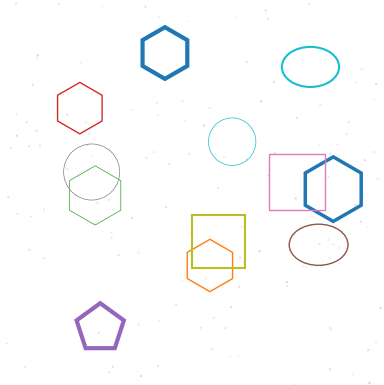[{"shape": "hexagon", "thickness": 3, "radius": 0.34, "center": [0.428, 0.862]}, {"shape": "hexagon", "thickness": 2.5, "radius": 0.42, "center": [0.866, 0.509]}, {"shape": "hexagon", "thickness": 1, "radius": 0.34, "center": [0.545, 0.31]}, {"shape": "hexagon", "thickness": 0.5, "radius": 0.38, "center": [0.247, 0.492]}, {"shape": "hexagon", "thickness": 1, "radius": 0.33, "center": [0.207, 0.719]}, {"shape": "pentagon", "thickness": 3, "radius": 0.32, "center": [0.26, 0.148]}, {"shape": "oval", "thickness": 1, "radius": 0.38, "center": [0.828, 0.364]}, {"shape": "square", "thickness": 1, "radius": 0.36, "center": [0.771, 0.528]}, {"shape": "circle", "thickness": 0.5, "radius": 0.36, "center": [0.238, 0.553]}, {"shape": "square", "thickness": 1.5, "radius": 0.35, "center": [0.567, 0.373]}, {"shape": "oval", "thickness": 1.5, "radius": 0.37, "center": [0.806, 0.826]}, {"shape": "circle", "thickness": 0.5, "radius": 0.31, "center": [0.603, 0.632]}]